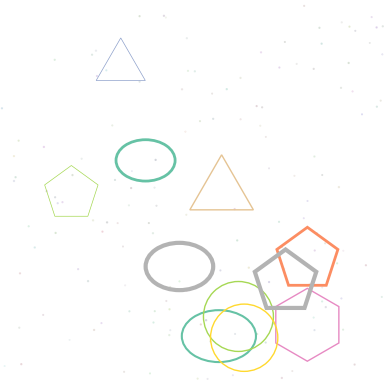[{"shape": "oval", "thickness": 2, "radius": 0.38, "center": [0.378, 0.583]}, {"shape": "oval", "thickness": 1.5, "radius": 0.48, "center": [0.569, 0.127]}, {"shape": "pentagon", "thickness": 2, "radius": 0.42, "center": [0.798, 0.326]}, {"shape": "triangle", "thickness": 0.5, "radius": 0.37, "center": [0.314, 0.828]}, {"shape": "hexagon", "thickness": 1, "radius": 0.47, "center": [0.798, 0.156]}, {"shape": "pentagon", "thickness": 0.5, "radius": 0.36, "center": [0.185, 0.497]}, {"shape": "circle", "thickness": 1, "radius": 0.45, "center": [0.619, 0.178]}, {"shape": "circle", "thickness": 1, "radius": 0.44, "center": [0.634, 0.123]}, {"shape": "triangle", "thickness": 1, "radius": 0.48, "center": [0.576, 0.503]}, {"shape": "oval", "thickness": 3, "radius": 0.44, "center": [0.466, 0.308]}, {"shape": "pentagon", "thickness": 3, "radius": 0.42, "center": [0.742, 0.268]}]